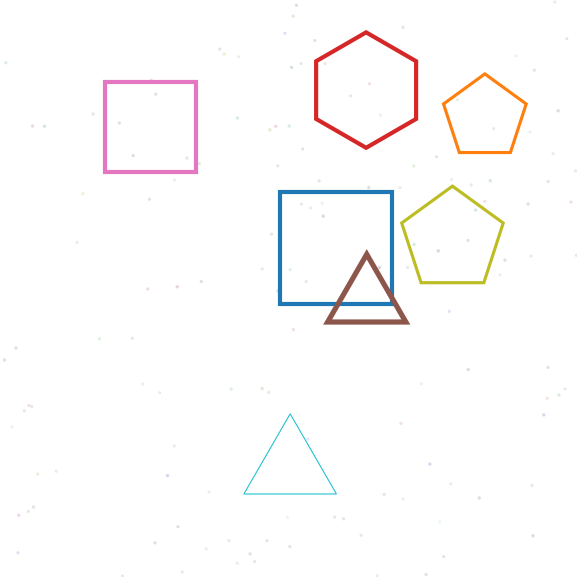[{"shape": "square", "thickness": 2, "radius": 0.48, "center": [0.582, 0.569]}, {"shape": "pentagon", "thickness": 1.5, "radius": 0.38, "center": [0.84, 0.796]}, {"shape": "hexagon", "thickness": 2, "radius": 0.5, "center": [0.634, 0.843]}, {"shape": "triangle", "thickness": 2.5, "radius": 0.39, "center": [0.635, 0.481]}, {"shape": "square", "thickness": 2, "radius": 0.39, "center": [0.261, 0.779]}, {"shape": "pentagon", "thickness": 1.5, "radius": 0.46, "center": [0.783, 0.584]}, {"shape": "triangle", "thickness": 0.5, "radius": 0.46, "center": [0.502, 0.19]}]